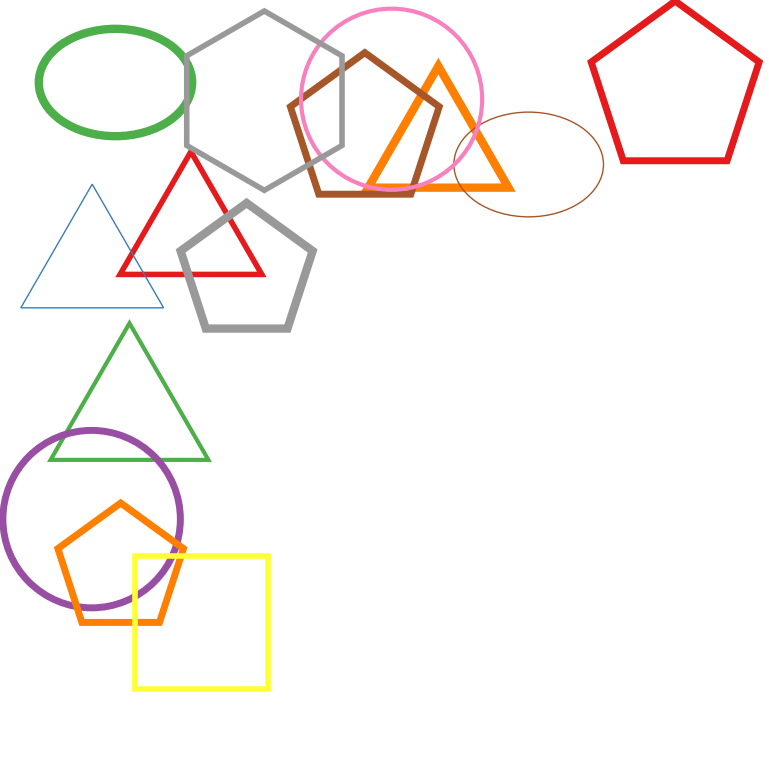[{"shape": "pentagon", "thickness": 2.5, "radius": 0.57, "center": [0.877, 0.884]}, {"shape": "triangle", "thickness": 2, "radius": 0.53, "center": [0.248, 0.697]}, {"shape": "triangle", "thickness": 0.5, "radius": 0.54, "center": [0.12, 0.654]}, {"shape": "triangle", "thickness": 1.5, "radius": 0.59, "center": [0.168, 0.462]}, {"shape": "oval", "thickness": 3, "radius": 0.5, "center": [0.15, 0.893]}, {"shape": "circle", "thickness": 2.5, "radius": 0.58, "center": [0.119, 0.326]}, {"shape": "triangle", "thickness": 3, "radius": 0.53, "center": [0.569, 0.809]}, {"shape": "pentagon", "thickness": 2.5, "radius": 0.43, "center": [0.157, 0.261]}, {"shape": "square", "thickness": 2, "radius": 0.43, "center": [0.262, 0.191]}, {"shape": "pentagon", "thickness": 2.5, "radius": 0.51, "center": [0.474, 0.83]}, {"shape": "oval", "thickness": 0.5, "radius": 0.49, "center": [0.687, 0.786]}, {"shape": "circle", "thickness": 1.5, "radius": 0.59, "center": [0.509, 0.871]}, {"shape": "pentagon", "thickness": 3, "radius": 0.45, "center": [0.32, 0.646]}, {"shape": "hexagon", "thickness": 2, "radius": 0.58, "center": [0.343, 0.869]}]